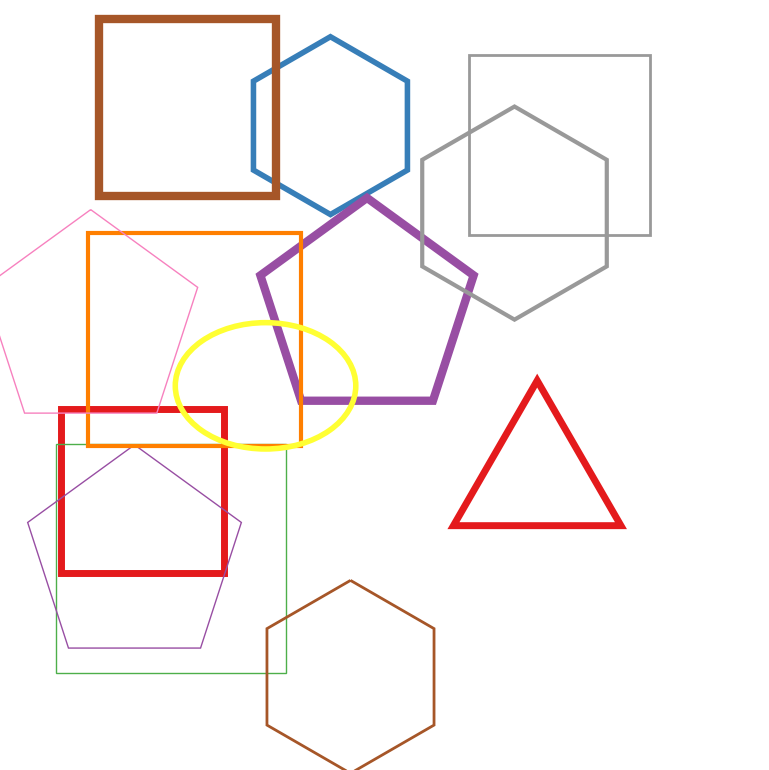[{"shape": "triangle", "thickness": 2.5, "radius": 0.63, "center": [0.698, 0.38]}, {"shape": "square", "thickness": 2.5, "radius": 0.53, "center": [0.185, 0.362]}, {"shape": "hexagon", "thickness": 2, "radius": 0.58, "center": [0.429, 0.837]}, {"shape": "square", "thickness": 0.5, "radius": 0.75, "center": [0.222, 0.275]}, {"shape": "pentagon", "thickness": 0.5, "radius": 0.73, "center": [0.175, 0.276]}, {"shape": "pentagon", "thickness": 3, "radius": 0.73, "center": [0.477, 0.597]}, {"shape": "square", "thickness": 1.5, "radius": 0.69, "center": [0.253, 0.559]}, {"shape": "oval", "thickness": 2, "radius": 0.59, "center": [0.345, 0.499]}, {"shape": "hexagon", "thickness": 1, "radius": 0.63, "center": [0.455, 0.121]}, {"shape": "square", "thickness": 3, "radius": 0.58, "center": [0.243, 0.86]}, {"shape": "pentagon", "thickness": 0.5, "radius": 0.73, "center": [0.118, 0.582]}, {"shape": "hexagon", "thickness": 1.5, "radius": 0.69, "center": [0.668, 0.723]}, {"shape": "square", "thickness": 1, "radius": 0.59, "center": [0.727, 0.812]}]